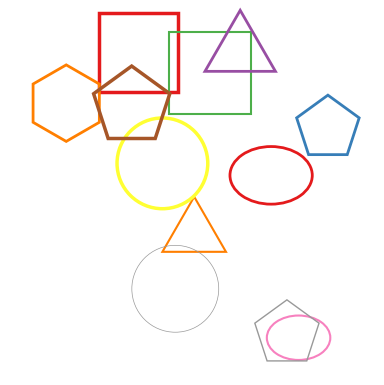[{"shape": "oval", "thickness": 2, "radius": 0.53, "center": [0.704, 0.545]}, {"shape": "square", "thickness": 2.5, "radius": 0.52, "center": [0.36, 0.863]}, {"shape": "pentagon", "thickness": 2, "radius": 0.43, "center": [0.852, 0.667]}, {"shape": "square", "thickness": 1.5, "radius": 0.54, "center": [0.546, 0.811]}, {"shape": "triangle", "thickness": 2, "radius": 0.53, "center": [0.624, 0.868]}, {"shape": "hexagon", "thickness": 2, "radius": 0.5, "center": [0.172, 0.732]}, {"shape": "triangle", "thickness": 1.5, "radius": 0.48, "center": [0.504, 0.394]}, {"shape": "circle", "thickness": 2.5, "radius": 0.59, "center": [0.422, 0.576]}, {"shape": "pentagon", "thickness": 2.5, "radius": 0.52, "center": [0.342, 0.724]}, {"shape": "oval", "thickness": 1.5, "radius": 0.41, "center": [0.776, 0.123]}, {"shape": "circle", "thickness": 0.5, "radius": 0.56, "center": [0.455, 0.25]}, {"shape": "pentagon", "thickness": 1, "radius": 0.44, "center": [0.745, 0.133]}]